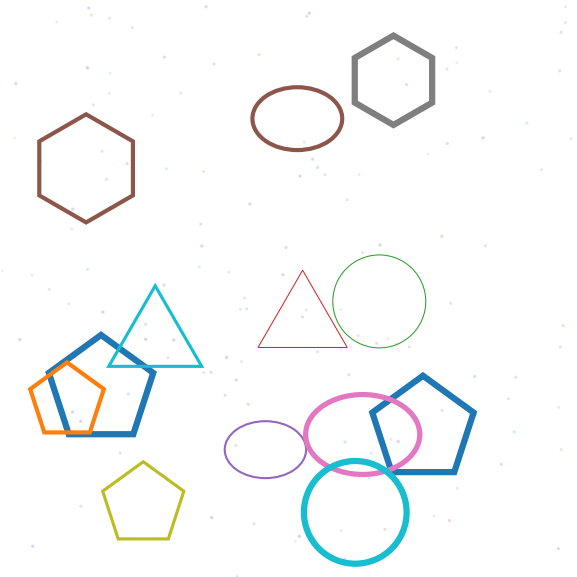[{"shape": "pentagon", "thickness": 3, "radius": 0.48, "center": [0.175, 0.324]}, {"shape": "pentagon", "thickness": 3, "radius": 0.46, "center": [0.732, 0.256]}, {"shape": "pentagon", "thickness": 2, "radius": 0.34, "center": [0.116, 0.305]}, {"shape": "circle", "thickness": 0.5, "radius": 0.4, "center": [0.657, 0.477]}, {"shape": "triangle", "thickness": 0.5, "radius": 0.45, "center": [0.524, 0.442]}, {"shape": "oval", "thickness": 1, "radius": 0.35, "center": [0.46, 0.22]}, {"shape": "hexagon", "thickness": 2, "radius": 0.47, "center": [0.149, 0.708]}, {"shape": "oval", "thickness": 2, "radius": 0.39, "center": [0.515, 0.794]}, {"shape": "oval", "thickness": 2.5, "radius": 0.49, "center": [0.628, 0.247]}, {"shape": "hexagon", "thickness": 3, "radius": 0.39, "center": [0.681, 0.86]}, {"shape": "pentagon", "thickness": 1.5, "radius": 0.37, "center": [0.248, 0.126]}, {"shape": "triangle", "thickness": 1.5, "radius": 0.46, "center": [0.269, 0.411]}, {"shape": "circle", "thickness": 3, "radius": 0.44, "center": [0.615, 0.112]}]